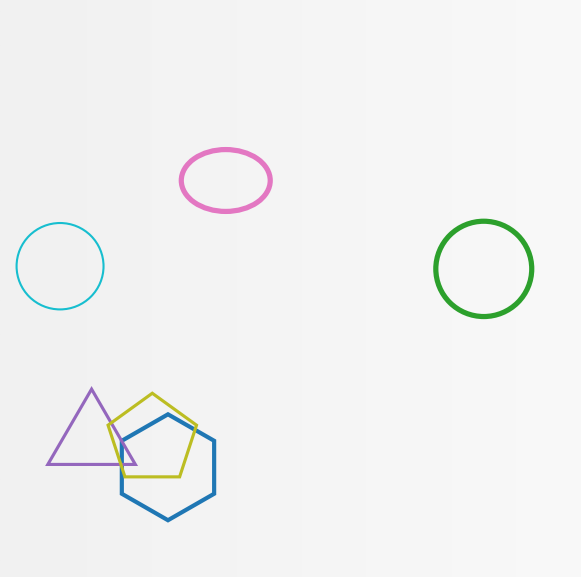[{"shape": "hexagon", "thickness": 2, "radius": 0.46, "center": [0.289, 0.19]}, {"shape": "circle", "thickness": 2.5, "radius": 0.41, "center": [0.832, 0.534]}, {"shape": "triangle", "thickness": 1.5, "radius": 0.43, "center": [0.158, 0.238]}, {"shape": "oval", "thickness": 2.5, "radius": 0.38, "center": [0.388, 0.687]}, {"shape": "pentagon", "thickness": 1.5, "radius": 0.4, "center": [0.262, 0.238]}, {"shape": "circle", "thickness": 1, "radius": 0.37, "center": [0.103, 0.538]}]